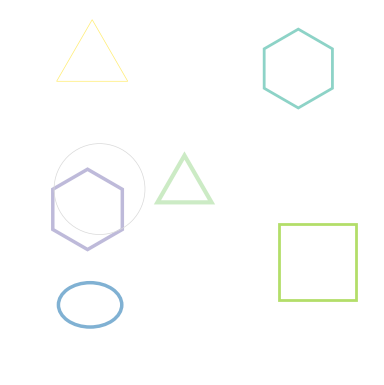[{"shape": "hexagon", "thickness": 2, "radius": 0.51, "center": [0.775, 0.822]}, {"shape": "hexagon", "thickness": 2.5, "radius": 0.52, "center": [0.227, 0.456]}, {"shape": "oval", "thickness": 2.5, "radius": 0.41, "center": [0.234, 0.208]}, {"shape": "square", "thickness": 2, "radius": 0.5, "center": [0.825, 0.319]}, {"shape": "circle", "thickness": 0.5, "radius": 0.59, "center": [0.259, 0.509]}, {"shape": "triangle", "thickness": 3, "radius": 0.41, "center": [0.479, 0.515]}, {"shape": "triangle", "thickness": 0.5, "radius": 0.53, "center": [0.239, 0.842]}]